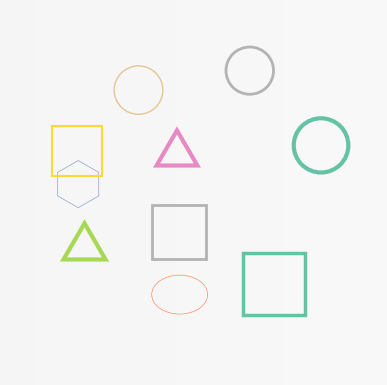[{"shape": "square", "thickness": 2.5, "radius": 0.4, "center": [0.707, 0.262]}, {"shape": "circle", "thickness": 3, "radius": 0.35, "center": [0.828, 0.622]}, {"shape": "oval", "thickness": 0.5, "radius": 0.36, "center": [0.464, 0.235]}, {"shape": "hexagon", "thickness": 0.5, "radius": 0.31, "center": [0.202, 0.522]}, {"shape": "triangle", "thickness": 3, "radius": 0.3, "center": [0.457, 0.6]}, {"shape": "triangle", "thickness": 3, "radius": 0.31, "center": [0.218, 0.357]}, {"shape": "square", "thickness": 1.5, "radius": 0.32, "center": [0.199, 0.607]}, {"shape": "circle", "thickness": 1, "radius": 0.31, "center": [0.358, 0.766]}, {"shape": "circle", "thickness": 2, "radius": 0.31, "center": [0.645, 0.817]}, {"shape": "square", "thickness": 2, "radius": 0.35, "center": [0.462, 0.397]}]